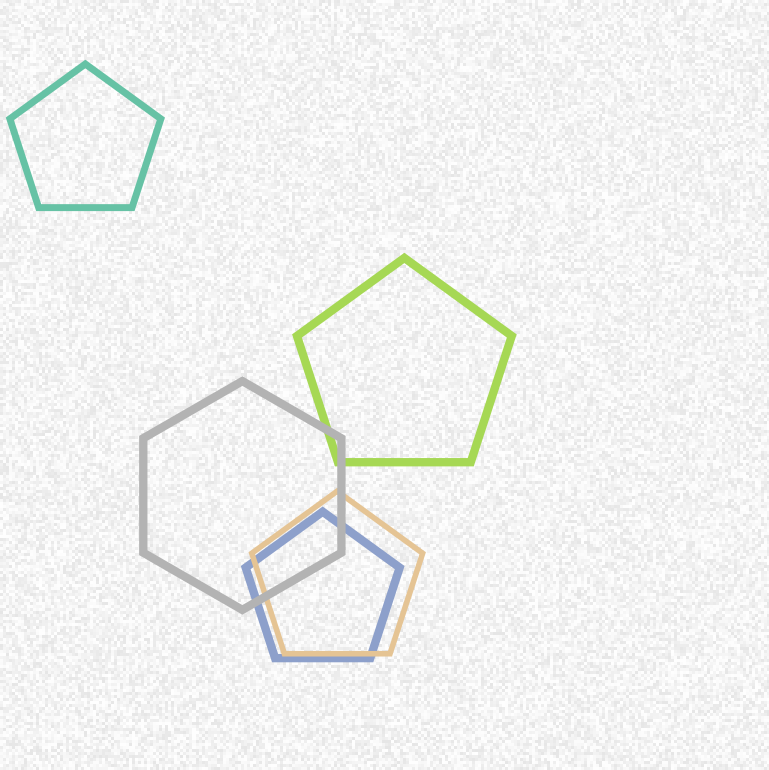[{"shape": "pentagon", "thickness": 2.5, "radius": 0.52, "center": [0.111, 0.814]}, {"shape": "pentagon", "thickness": 3, "radius": 0.53, "center": [0.419, 0.23]}, {"shape": "pentagon", "thickness": 3, "radius": 0.73, "center": [0.525, 0.518]}, {"shape": "pentagon", "thickness": 2, "radius": 0.58, "center": [0.438, 0.245]}, {"shape": "hexagon", "thickness": 3, "radius": 0.74, "center": [0.315, 0.357]}]